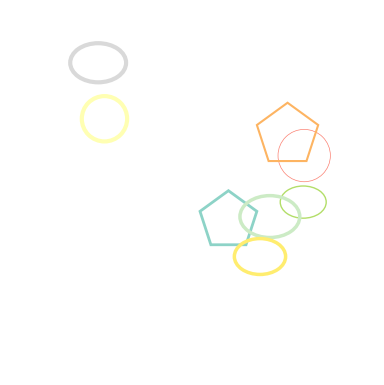[{"shape": "pentagon", "thickness": 2, "radius": 0.39, "center": [0.593, 0.427]}, {"shape": "circle", "thickness": 3, "radius": 0.29, "center": [0.271, 0.692]}, {"shape": "circle", "thickness": 0.5, "radius": 0.34, "center": [0.79, 0.596]}, {"shape": "pentagon", "thickness": 1.5, "radius": 0.42, "center": [0.747, 0.649]}, {"shape": "oval", "thickness": 1, "radius": 0.3, "center": [0.788, 0.475]}, {"shape": "oval", "thickness": 3, "radius": 0.36, "center": [0.255, 0.837]}, {"shape": "oval", "thickness": 2.5, "radius": 0.39, "center": [0.701, 0.437]}, {"shape": "oval", "thickness": 2.5, "radius": 0.33, "center": [0.675, 0.334]}]